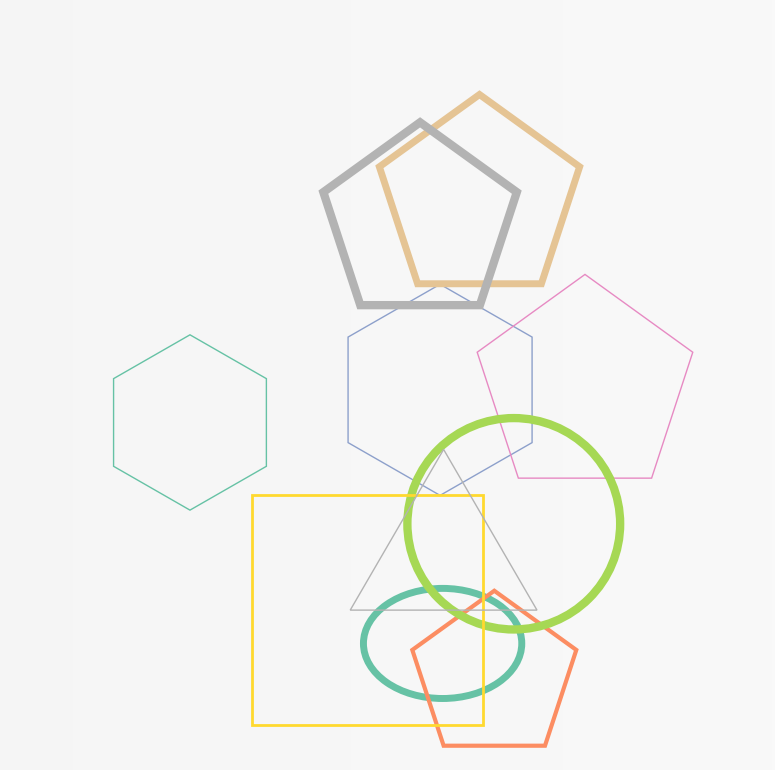[{"shape": "oval", "thickness": 2.5, "radius": 0.51, "center": [0.571, 0.164]}, {"shape": "hexagon", "thickness": 0.5, "radius": 0.57, "center": [0.245, 0.451]}, {"shape": "pentagon", "thickness": 1.5, "radius": 0.56, "center": [0.638, 0.122]}, {"shape": "hexagon", "thickness": 0.5, "radius": 0.69, "center": [0.568, 0.494]}, {"shape": "pentagon", "thickness": 0.5, "radius": 0.73, "center": [0.755, 0.497]}, {"shape": "circle", "thickness": 3, "radius": 0.69, "center": [0.663, 0.32]}, {"shape": "square", "thickness": 1, "radius": 0.74, "center": [0.474, 0.208]}, {"shape": "pentagon", "thickness": 2.5, "radius": 0.68, "center": [0.619, 0.741]}, {"shape": "pentagon", "thickness": 3, "radius": 0.66, "center": [0.542, 0.71]}, {"shape": "triangle", "thickness": 0.5, "radius": 0.7, "center": [0.572, 0.277]}]